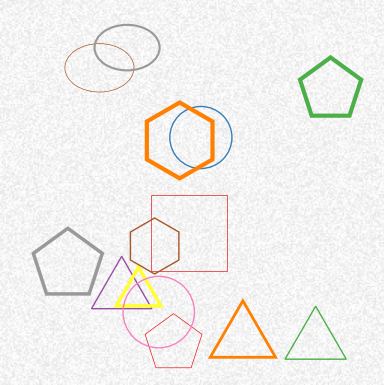[{"shape": "square", "thickness": 0.5, "radius": 0.49, "center": [0.491, 0.394]}, {"shape": "pentagon", "thickness": 0.5, "radius": 0.39, "center": [0.451, 0.108]}, {"shape": "circle", "thickness": 1, "radius": 0.4, "center": [0.522, 0.643]}, {"shape": "triangle", "thickness": 1, "radius": 0.46, "center": [0.82, 0.113]}, {"shape": "pentagon", "thickness": 3, "radius": 0.42, "center": [0.859, 0.767]}, {"shape": "triangle", "thickness": 1, "radius": 0.45, "center": [0.316, 0.244]}, {"shape": "triangle", "thickness": 2, "radius": 0.49, "center": [0.631, 0.121]}, {"shape": "hexagon", "thickness": 3, "radius": 0.49, "center": [0.467, 0.635]}, {"shape": "triangle", "thickness": 2.5, "radius": 0.33, "center": [0.36, 0.239]}, {"shape": "oval", "thickness": 0.5, "radius": 0.45, "center": [0.258, 0.824]}, {"shape": "hexagon", "thickness": 1, "radius": 0.36, "center": [0.402, 0.361]}, {"shape": "circle", "thickness": 1, "radius": 0.46, "center": [0.412, 0.189]}, {"shape": "oval", "thickness": 1.5, "radius": 0.42, "center": [0.33, 0.876]}, {"shape": "pentagon", "thickness": 2.5, "radius": 0.47, "center": [0.176, 0.313]}]